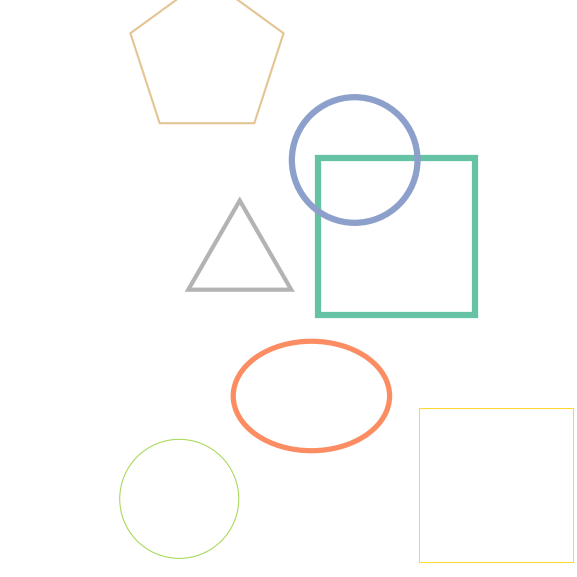[{"shape": "square", "thickness": 3, "radius": 0.68, "center": [0.686, 0.59]}, {"shape": "oval", "thickness": 2.5, "radius": 0.68, "center": [0.539, 0.313]}, {"shape": "circle", "thickness": 3, "radius": 0.54, "center": [0.614, 0.722]}, {"shape": "circle", "thickness": 0.5, "radius": 0.52, "center": [0.31, 0.135]}, {"shape": "square", "thickness": 0.5, "radius": 0.67, "center": [0.859, 0.16]}, {"shape": "pentagon", "thickness": 1, "radius": 0.7, "center": [0.358, 0.899]}, {"shape": "triangle", "thickness": 2, "radius": 0.51, "center": [0.415, 0.549]}]